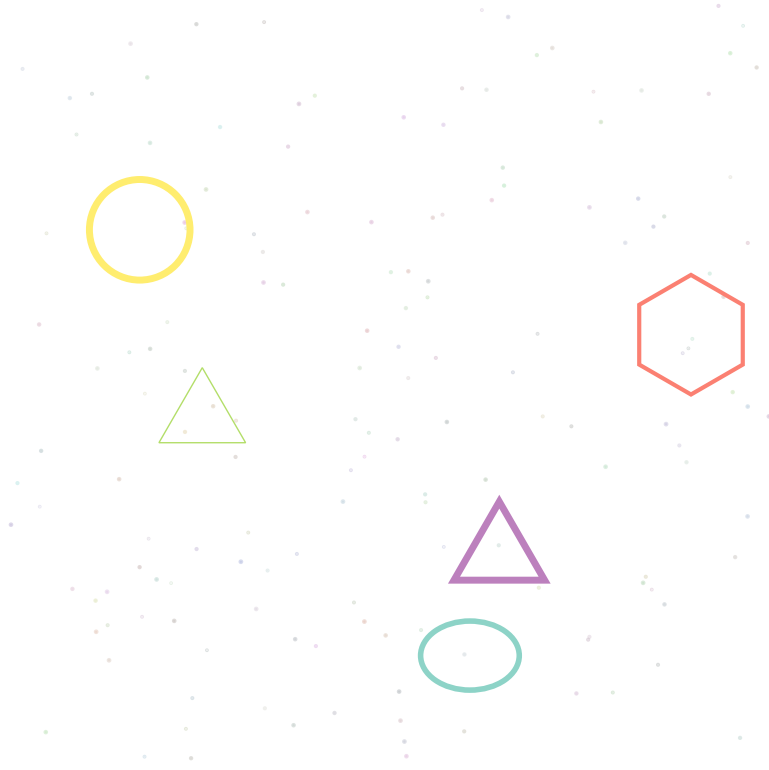[{"shape": "oval", "thickness": 2, "radius": 0.32, "center": [0.61, 0.149]}, {"shape": "hexagon", "thickness": 1.5, "radius": 0.39, "center": [0.897, 0.565]}, {"shape": "triangle", "thickness": 0.5, "radius": 0.32, "center": [0.263, 0.458]}, {"shape": "triangle", "thickness": 2.5, "radius": 0.34, "center": [0.648, 0.281]}, {"shape": "circle", "thickness": 2.5, "radius": 0.33, "center": [0.181, 0.702]}]